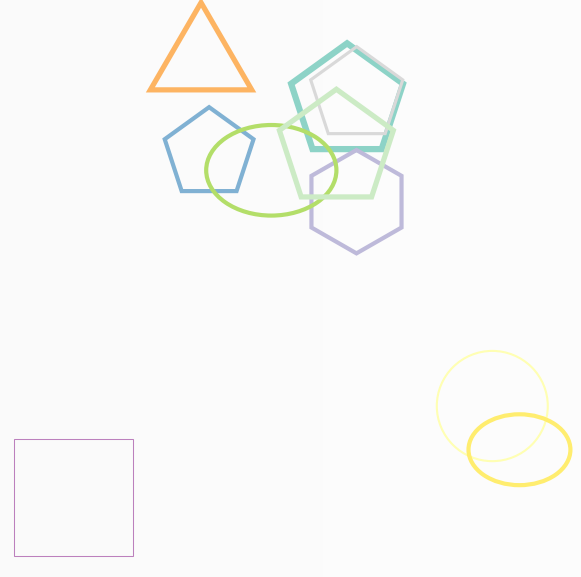[{"shape": "pentagon", "thickness": 3, "radius": 0.51, "center": [0.597, 0.823]}, {"shape": "circle", "thickness": 1, "radius": 0.48, "center": [0.847, 0.296]}, {"shape": "hexagon", "thickness": 2, "radius": 0.45, "center": [0.613, 0.65]}, {"shape": "pentagon", "thickness": 2, "radius": 0.4, "center": [0.36, 0.733]}, {"shape": "triangle", "thickness": 2.5, "radius": 0.5, "center": [0.346, 0.894]}, {"shape": "oval", "thickness": 2, "radius": 0.56, "center": [0.467, 0.704]}, {"shape": "pentagon", "thickness": 1.5, "radius": 0.42, "center": [0.614, 0.835]}, {"shape": "square", "thickness": 0.5, "radius": 0.51, "center": [0.126, 0.137]}, {"shape": "pentagon", "thickness": 2.5, "radius": 0.52, "center": [0.579, 0.742]}, {"shape": "oval", "thickness": 2, "radius": 0.44, "center": [0.894, 0.22]}]